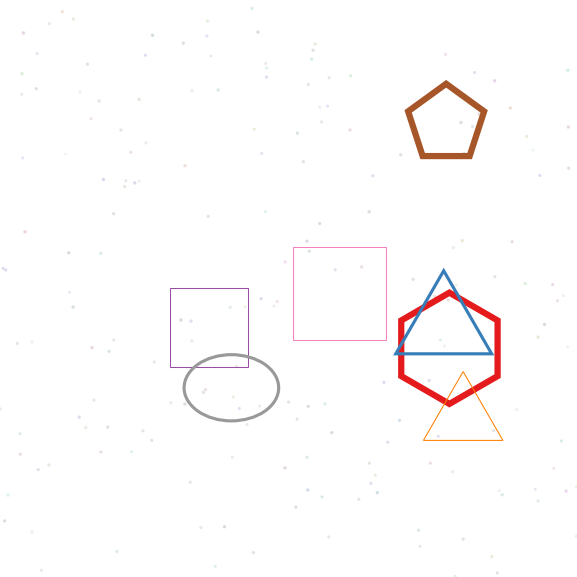[{"shape": "hexagon", "thickness": 3, "radius": 0.48, "center": [0.778, 0.396]}, {"shape": "triangle", "thickness": 1.5, "radius": 0.48, "center": [0.768, 0.434]}, {"shape": "square", "thickness": 0.5, "radius": 0.34, "center": [0.362, 0.432]}, {"shape": "triangle", "thickness": 0.5, "radius": 0.4, "center": [0.802, 0.276]}, {"shape": "pentagon", "thickness": 3, "radius": 0.35, "center": [0.773, 0.785]}, {"shape": "square", "thickness": 0.5, "radius": 0.4, "center": [0.588, 0.491]}, {"shape": "oval", "thickness": 1.5, "radius": 0.41, "center": [0.401, 0.328]}]